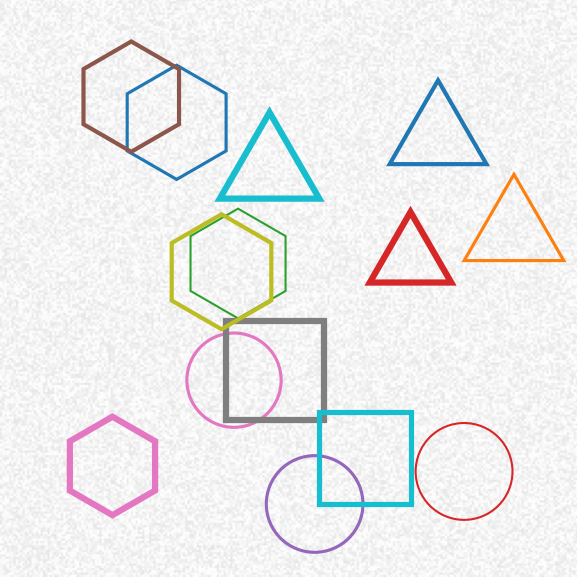[{"shape": "hexagon", "thickness": 1.5, "radius": 0.49, "center": [0.306, 0.787]}, {"shape": "triangle", "thickness": 2, "radius": 0.48, "center": [0.759, 0.763]}, {"shape": "triangle", "thickness": 1.5, "radius": 0.5, "center": [0.89, 0.598]}, {"shape": "hexagon", "thickness": 1, "radius": 0.48, "center": [0.412, 0.543]}, {"shape": "triangle", "thickness": 3, "radius": 0.41, "center": [0.711, 0.551]}, {"shape": "circle", "thickness": 1, "radius": 0.42, "center": [0.804, 0.183]}, {"shape": "circle", "thickness": 1.5, "radius": 0.42, "center": [0.545, 0.126]}, {"shape": "hexagon", "thickness": 2, "radius": 0.48, "center": [0.227, 0.832]}, {"shape": "hexagon", "thickness": 3, "radius": 0.43, "center": [0.195, 0.192]}, {"shape": "circle", "thickness": 1.5, "radius": 0.41, "center": [0.405, 0.341]}, {"shape": "square", "thickness": 3, "radius": 0.43, "center": [0.476, 0.358]}, {"shape": "hexagon", "thickness": 2, "radius": 0.5, "center": [0.384, 0.529]}, {"shape": "square", "thickness": 2.5, "radius": 0.4, "center": [0.632, 0.206]}, {"shape": "triangle", "thickness": 3, "radius": 0.5, "center": [0.467, 0.705]}]